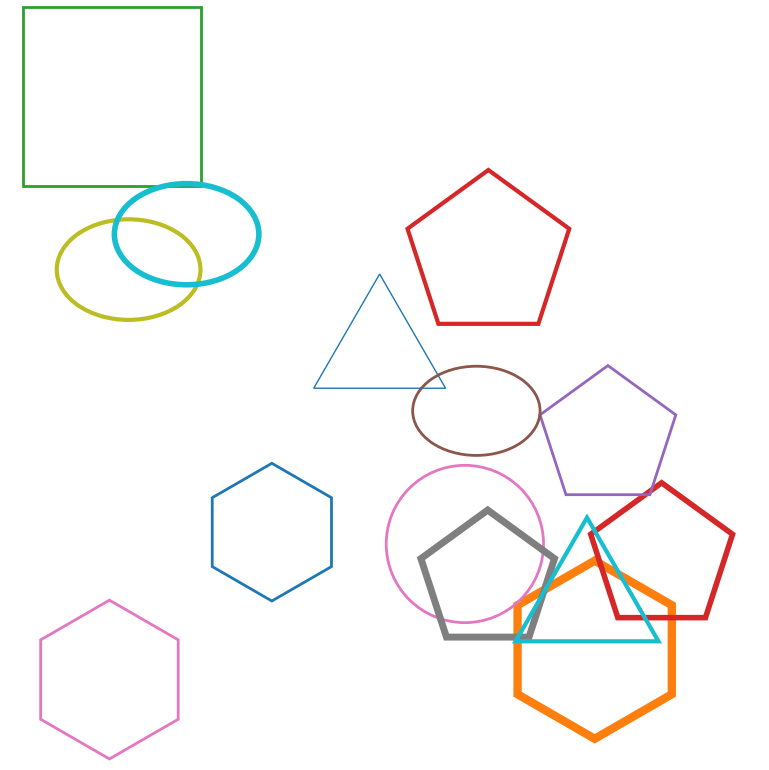[{"shape": "hexagon", "thickness": 1, "radius": 0.45, "center": [0.353, 0.309]}, {"shape": "triangle", "thickness": 0.5, "radius": 0.49, "center": [0.493, 0.545]}, {"shape": "hexagon", "thickness": 3, "radius": 0.58, "center": [0.772, 0.156]}, {"shape": "square", "thickness": 1, "radius": 0.58, "center": [0.146, 0.875]}, {"shape": "pentagon", "thickness": 2, "radius": 0.48, "center": [0.859, 0.276]}, {"shape": "pentagon", "thickness": 1.5, "radius": 0.55, "center": [0.634, 0.669]}, {"shape": "pentagon", "thickness": 1, "radius": 0.46, "center": [0.79, 0.433]}, {"shape": "oval", "thickness": 1, "radius": 0.41, "center": [0.619, 0.466]}, {"shape": "circle", "thickness": 1, "radius": 0.51, "center": [0.604, 0.294]}, {"shape": "hexagon", "thickness": 1, "radius": 0.52, "center": [0.142, 0.117]}, {"shape": "pentagon", "thickness": 2.5, "radius": 0.46, "center": [0.633, 0.246]}, {"shape": "oval", "thickness": 1.5, "radius": 0.47, "center": [0.167, 0.65]}, {"shape": "oval", "thickness": 2, "radius": 0.47, "center": [0.242, 0.696]}, {"shape": "triangle", "thickness": 1.5, "radius": 0.54, "center": [0.762, 0.221]}]